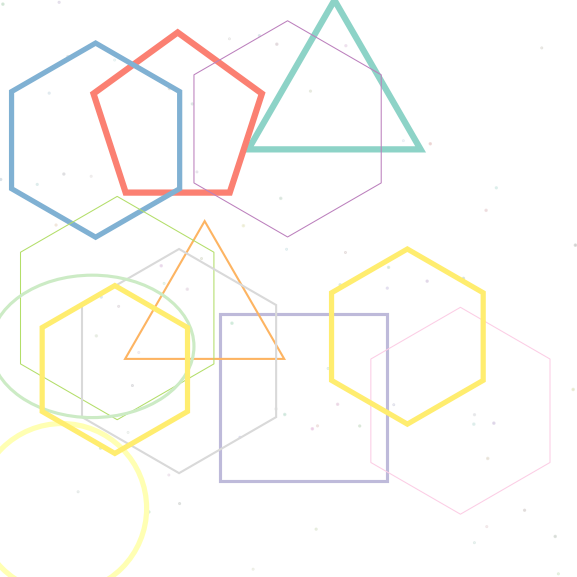[{"shape": "triangle", "thickness": 3, "radius": 0.86, "center": [0.579, 0.827]}, {"shape": "circle", "thickness": 2.5, "radius": 0.73, "center": [0.107, 0.119]}, {"shape": "square", "thickness": 1.5, "radius": 0.72, "center": [0.526, 0.311]}, {"shape": "pentagon", "thickness": 3, "radius": 0.77, "center": [0.308, 0.79]}, {"shape": "hexagon", "thickness": 2.5, "radius": 0.84, "center": [0.166, 0.756]}, {"shape": "triangle", "thickness": 1, "radius": 0.8, "center": [0.354, 0.457]}, {"shape": "hexagon", "thickness": 0.5, "radius": 0.97, "center": [0.203, 0.466]}, {"shape": "hexagon", "thickness": 0.5, "radius": 0.9, "center": [0.797, 0.288]}, {"shape": "hexagon", "thickness": 1, "radius": 0.97, "center": [0.31, 0.374]}, {"shape": "hexagon", "thickness": 0.5, "radius": 0.94, "center": [0.498, 0.776]}, {"shape": "oval", "thickness": 1.5, "radius": 0.88, "center": [0.16, 0.399]}, {"shape": "hexagon", "thickness": 2.5, "radius": 0.76, "center": [0.705, 0.416]}, {"shape": "hexagon", "thickness": 2.5, "radius": 0.73, "center": [0.199, 0.359]}]